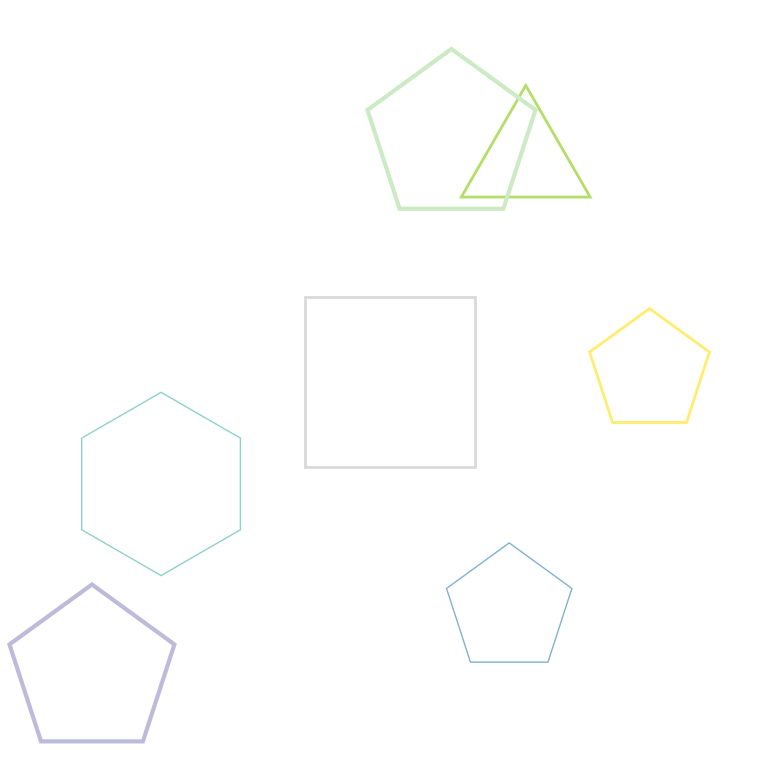[{"shape": "hexagon", "thickness": 0.5, "radius": 0.6, "center": [0.209, 0.372]}, {"shape": "pentagon", "thickness": 1.5, "radius": 0.56, "center": [0.119, 0.128]}, {"shape": "pentagon", "thickness": 0.5, "radius": 0.43, "center": [0.661, 0.209]}, {"shape": "triangle", "thickness": 1, "radius": 0.48, "center": [0.683, 0.792]}, {"shape": "square", "thickness": 1, "radius": 0.55, "center": [0.507, 0.503]}, {"shape": "pentagon", "thickness": 1.5, "radius": 0.57, "center": [0.586, 0.822]}, {"shape": "pentagon", "thickness": 1, "radius": 0.41, "center": [0.844, 0.518]}]